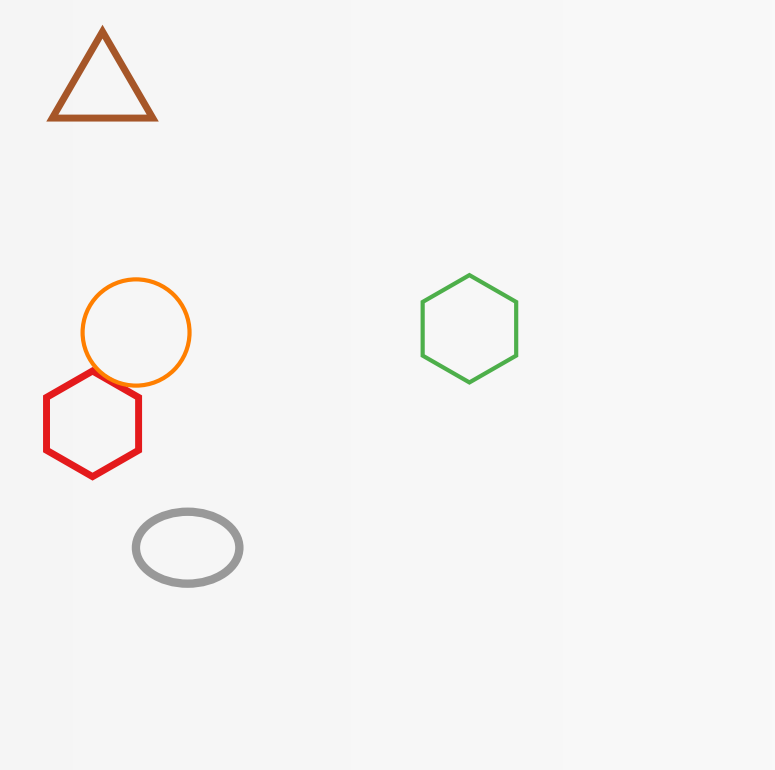[{"shape": "hexagon", "thickness": 2.5, "radius": 0.34, "center": [0.119, 0.45]}, {"shape": "hexagon", "thickness": 1.5, "radius": 0.35, "center": [0.606, 0.573]}, {"shape": "circle", "thickness": 1.5, "radius": 0.34, "center": [0.176, 0.568]}, {"shape": "triangle", "thickness": 2.5, "radius": 0.37, "center": [0.132, 0.884]}, {"shape": "oval", "thickness": 3, "radius": 0.33, "center": [0.242, 0.289]}]